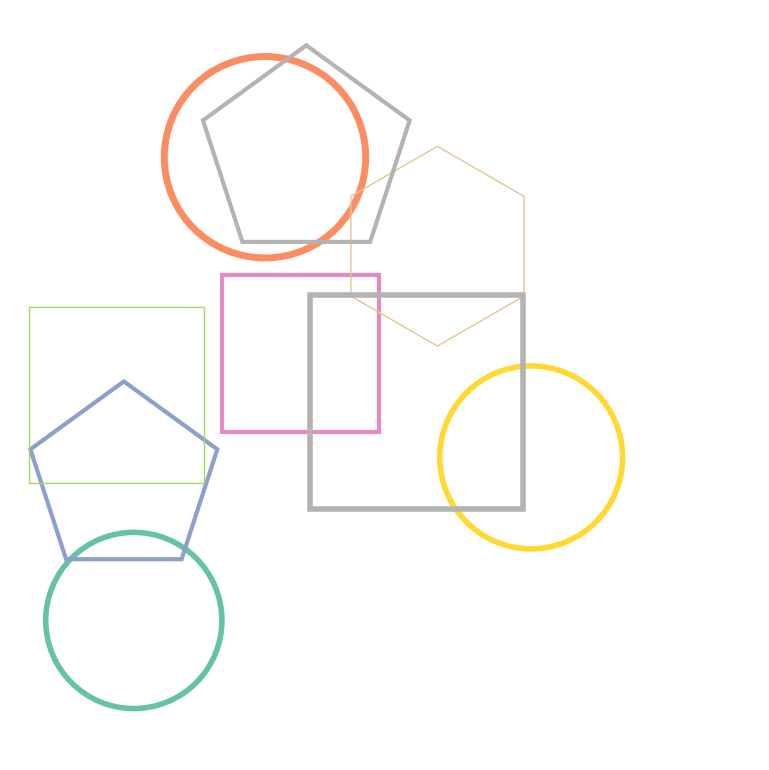[{"shape": "circle", "thickness": 2, "radius": 0.57, "center": [0.174, 0.194]}, {"shape": "circle", "thickness": 2.5, "radius": 0.65, "center": [0.344, 0.796]}, {"shape": "pentagon", "thickness": 1.5, "radius": 0.64, "center": [0.161, 0.377]}, {"shape": "square", "thickness": 1.5, "radius": 0.51, "center": [0.39, 0.541]}, {"shape": "square", "thickness": 0.5, "radius": 0.57, "center": [0.151, 0.488]}, {"shape": "circle", "thickness": 2, "radius": 0.59, "center": [0.69, 0.406]}, {"shape": "hexagon", "thickness": 0.5, "radius": 0.65, "center": [0.568, 0.68]}, {"shape": "pentagon", "thickness": 1.5, "radius": 0.71, "center": [0.398, 0.8]}, {"shape": "square", "thickness": 2, "radius": 0.69, "center": [0.541, 0.478]}]